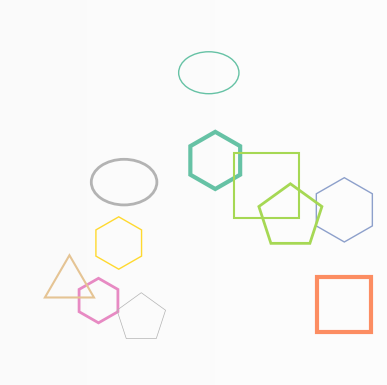[{"shape": "oval", "thickness": 1, "radius": 0.39, "center": [0.539, 0.811]}, {"shape": "hexagon", "thickness": 3, "radius": 0.37, "center": [0.556, 0.583]}, {"shape": "square", "thickness": 3, "radius": 0.35, "center": [0.888, 0.209]}, {"shape": "hexagon", "thickness": 1, "radius": 0.42, "center": [0.889, 0.455]}, {"shape": "hexagon", "thickness": 2, "radius": 0.29, "center": [0.254, 0.219]}, {"shape": "pentagon", "thickness": 2, "radius": 0.43, "center": [0.749, 0.437]}, {"shape": "square", "thickness": 1.5, "radius": 0.42, "center": [0.688, 0.519]}, {"shape": "hexagon", "thickness": 1, "radius": 0.34, "center": [0.306, 0.369]}, {"shape": "triangle", "thickness": 1.5, "radius": 0.37, "center": [0.179, 0.264]}, {"shape": "oval", "thickness": 2, "radius": 0.42, "center": [0.32, 0.527]}, {"shape": "pentagon", "thickness": 0.5, "radius": 0.33, "center": [0.365, 0.174]}]